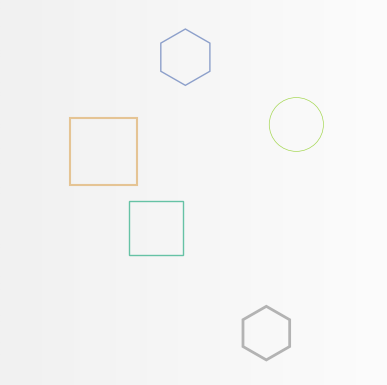[{"shape": "square", "thickness": 1, "radius": 0.35, "center": [0.403, 0.408]}, {"shape": "hexagon", "thickness": 1, "radius": 0.37, "center": [0.478, 0.851]}, {"shape": "circle", "thickness": 0.5, "radius": 0.35, "center": [0.765, 0.677]}, {"shape": "square", "thickness": 1.5, "radius": 0.43, "center": [0.267, 0.606]}, {"shape": "hexagon", "thickness": 2, "radius": 0.35, "center": [0.687, 0.135]}]